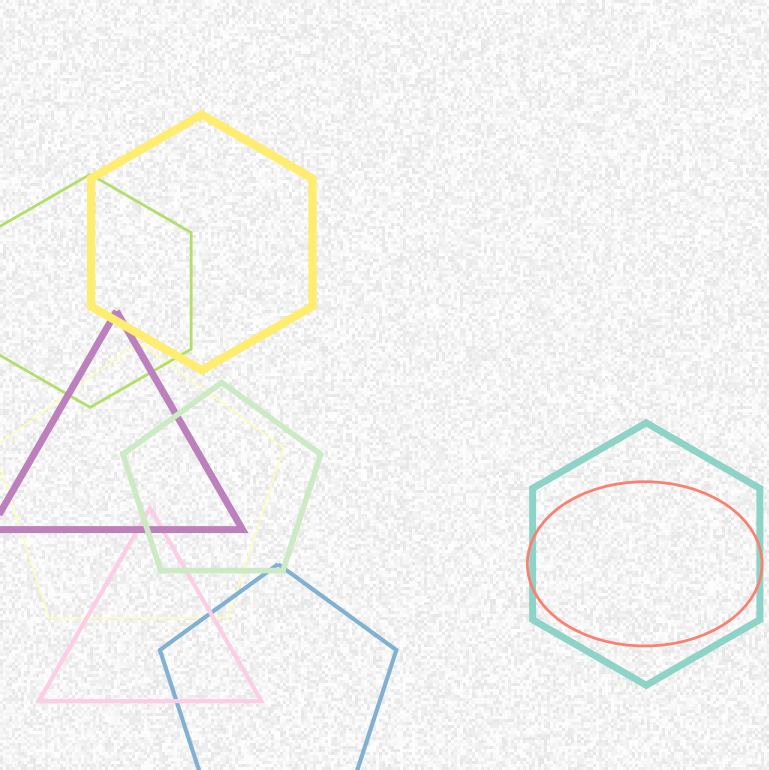[{"shape": "hexagon", "thickness": 2.5, "radius": 0.85, "center": [0.839, 0.28]}, {"shape": "pentagon", "thickness": 0.5, "radius": 0.99, "center": [0.18, 0.358]}, {"shape": "oval", "thickness": 1, "radius": 0.76, "center": [0.837, 0.268]}, {"shape": "pentagon", "thickness": 1.5, "radius": 0.81, "center": [0.361, 0.106]}, {"shape": "hexagon", "thickness": 1, "radius": 0.76, "center": [0.117, 0.622]}, {"shape": "triangle", "thickness": 1.5, "radius": 0.84, "center": [0.195, 0.173]}, {"shape": "triangle", "thickness": 2.5, "radius": 0.95, "center": [0.151, 0.407]}, {"shape": "pentagon", "thickness": 2, "radius": 0.68, "center": [0.288, 0.368]}, {"shape": "hexagon", "thickness": 3, "radius": 0.83, "center": [0.262, 0.685]}]